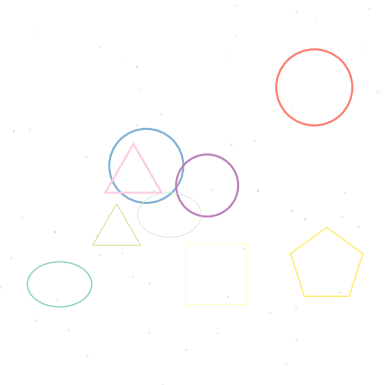[{"shape": "oval", "thickness": 1, "radius": 0.42, "center": [0.155, 0.261]}, {"shape": "square", "thickness": 0.5, "radius": 0.39, "center": [0.56, 0.29]}, {"shape": "circle", "thickness": 1.5, "radius": 0.49, "center": [0.816, 0.773]}, {"shape": "circle", "thickness": 1.5, "radius": 0.48, "center": [0.38, 0.569]}, {"shape": "triangle", "thickness": 0.5, "radius": 0.36, "center": [0.303, 0.399]}, {"shape": "triangle", "thickness": 1.5, "radius": 0.42, "center": [0.347, 0.542]}, {"shape": "circle", "thickness": 1.5, "radius": 0.4, "center": [0.538, 0.518]}, {"shape": "oval", "thickness": 0.5, "radius": 0.41, "center": [0.44, 0.442]}, {"shape": "pentagon", "thickness": 1, "radius": 0.49, "center": [0.849, 0.31]}]